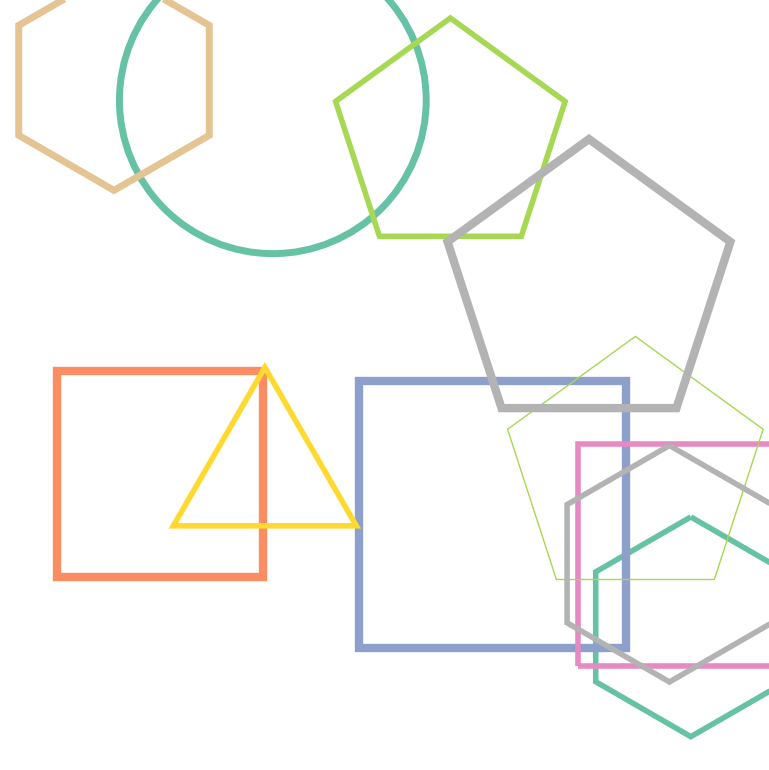[{"shape": "hexagon", "thickness": 2, "radius": 0.71, "center": [0.897, 0.186]}, {"shape": "circle", "thickness": 2.5, "radius": 1.0, "center": [0.354, 0.87]}, {"shape": "square", "thickness": 3, "radius": 0.67, "center": [0.208, 0.385]}, {"shape": "square", "thickness": 3, "radius": 0.87, "center": [0.64, 0.332]}, {"shape": "square", "thickness": 2, "radius": 0.72, "center": [0.894, 0.279]}, {"shape": "pentagon", "thickness": 0.5, "radius": 0.87, "center": [0.825, 0.389]}, {"shape": "pentagon", "thickness": 2, "radius": 0.78, "center": [0.585, 0.82]}, {"shape": "triangle", "thickness": 2, "radius": 0.69, "center": [0.344, 0.386]}, {"shape": "hexagon", "thickness": 2.5, "radius": 0.71, "center": [0.148, 0.896]}, {"shape": "pentagon", "thickness": 3, "radius": 0.97, "center": [0.765, 0.626]}, {"shape": "hexagon", "thickness": 2, "radius": 0.77, "center": [0.869, 0.268]}]